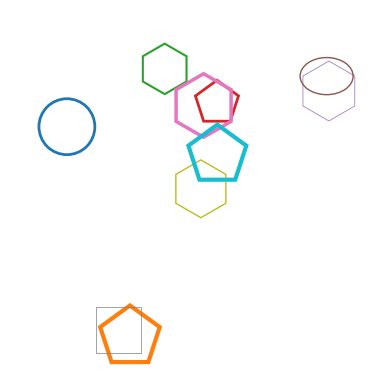[{"shape": "circle", "thickness": 2, "radius": 0.36, "center": [0.174, 0.671]}, {"shape": "pentagon", "thickness": 3, "radius": 0.41, "center": [0.338, 0.125]}, {"shape": "hexagon", "thickness": 1.5, "radius": 0.33, "center": [0.428, 0.821]}, {"shape": "pentagon", "thickness": 2, "radius": 0.29, "center": [0.564, 0.733]}, {"shape": "hexagon", "thickness": 0.5, "radius": 0.39, "center": [0.854, 0.764]}, {"shape": "oval", "thickness": 1, "radius": 0.34, "center": [0.848, 0.802]}, {"shape": "hexagon", "thickness": 2.5, "radius": 0.41, "center": [0.529, 0.726]}, {"shape": "square", "thickness": 0.5, "radius": 0.3, "center": [0.308, 0.144]}, {"shape": "hexagon", "thickness": 1, "radius": 0.38, "center": [0.522, 0.51]}, {"shape": "pentagon", "thickness": 3, "radius": 0.4, "center": [0.565, 0.597]}]